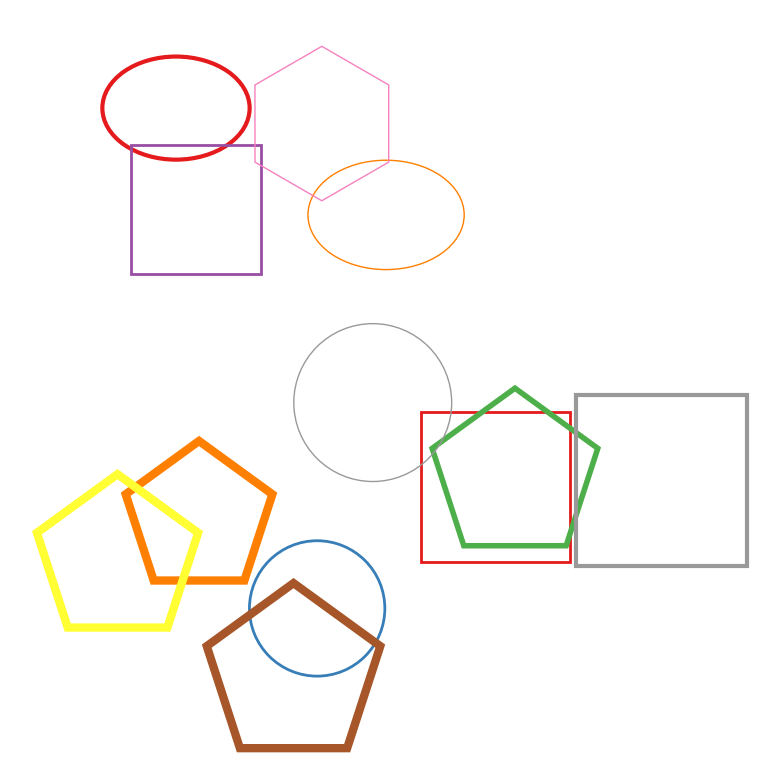[{"shape": "square", "thickness": 1, "radius": 0.49, "center": [0.643, 0.367]}, {"shape": "oval", "thickness": 1.5, "radius": 0.48, "center": [0.229, 0.86]}, {"shape": "circle", "thickness": 1, "radius": 0.44, "center": [0.412, 0.21]}, {"shape": "pentagon", "thickness": 2, "radius": 0.57, "center": [0.669, 0.383]}, {"shape": "square", "thickness": 1, "radius": 0.42, "center": [0.255, 0.728]}, {"shape": "oval", "thickness": 0.5, "radius": 0.51, "center": [0.501, 0.721]}, {"shape": "pentagon", "thickness": 3, "radius": 0.5, "center": [0.258, 0.327]}, {"shape": "pentagon", "thickness": 3, "radius": 0.55, "center": [0.153, 0.274]}, {"shape": "pentagon", "thickness": 3, "radius": 0.59, "center": [0.381, 0.124]}, {"shape": "hexagon", "thickness": 0.5, "radius": 0.5, "center": [0.418, 0.84]}, {"shape": "square", "thickness": 1.5, "radius": 0.56, "center": [0.859, 0.376]}, {"shape": "circle", "thickness": 0.5, "radius": 0.51, "center": [0.484, 0.477]}]